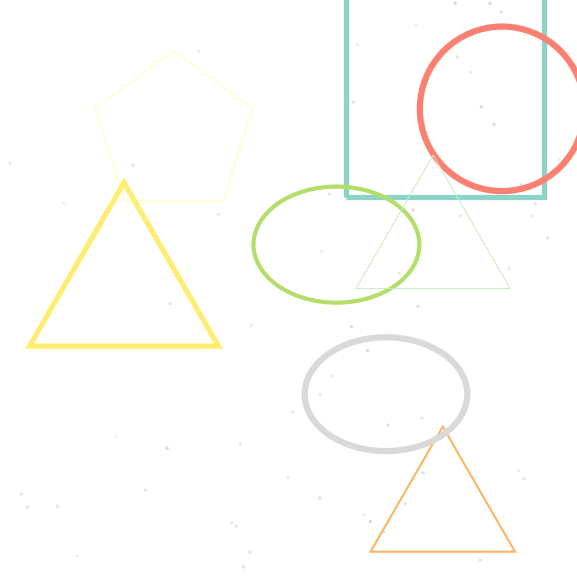[{"shape": "square", "thickness": 2.5, "radius": 0.86, "center": [0.77, 0.829]}, {"shape": "pentagon", "thickness": 0.5, "radius": 0.72, "center": [0.301, 0.767]}, {"shape": "circle", "thickness": 3, "radius": 0.71, "center": [0.869, 0.811]}, {"shape": "triangle", "thickness": 1, "radius": 0.72, "center": [0.767, 0.116]}, {"shape": "oval", "thickness": 2, "radius": 0.72, "center": [0.583, 0.576]}, {"shape": "oval", "thickness": 3, "radius": 0.7, "center": [0.668, 0.317]}, {"shape": "triangle", "thickness": 0.5, "radius": 0.77, "center": [0.75, 0.577]}, {"shape": "triangle", "thickness": 2.5, "radius": 0.94, "center": [0.215, 0.494]}]